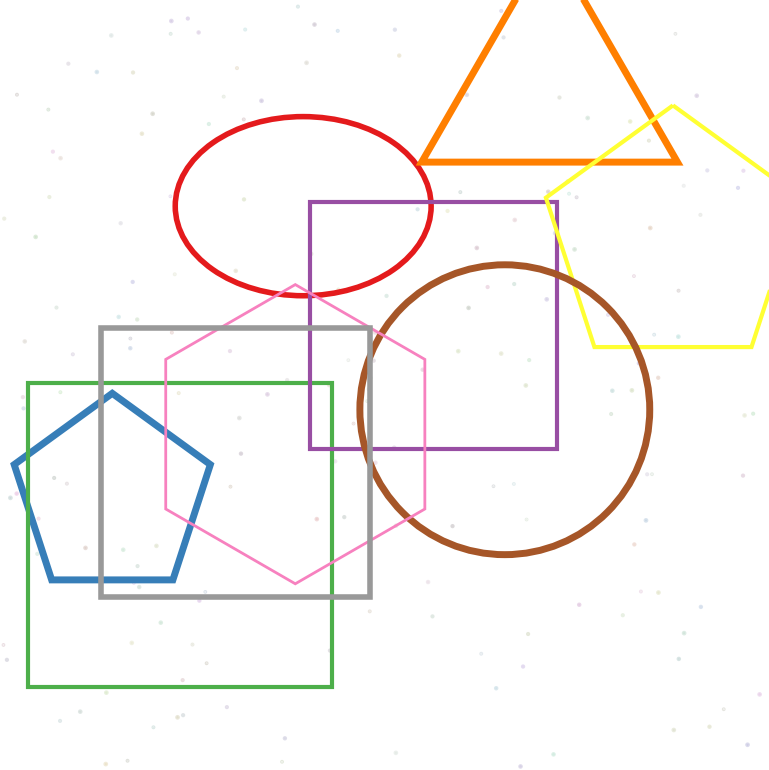[{"shape": "oval", "thickness": 2, "radius": 0.83, "center": [0.394, 0.732]}, {"shape": "pentagon", "thickness": 2.5, "radius": 0.67, "center": [0.146, 0.355]}, {"shape": "square", "thickness": 1.5, "radius": 0.99, "center": [0.234, 0.305]}, {"shape": "square", "thickness": 1.5, "radius": 0.8, "center": [0.562, 0.578]}, {"shape": "triangle", "thickness": 2.5, "radius": 0.96, "center": [0.714, 0.885]}, {"shape": "pentagon", "thickness": 1.5, "radius": 0.87, "center": [0.874, 0.69]}, {"shape": "circle", "thickness": 2.5, "radius": 0.94, "center": [0.656, 0.468]}, {"shape": "hexagon", "thickness": 1, "radius": 0.97, "center": [0.383, 0.436]}, {"shape": "square", "thickness": 2, "radius": 0.87, "center": [0.305, 0.4]}]